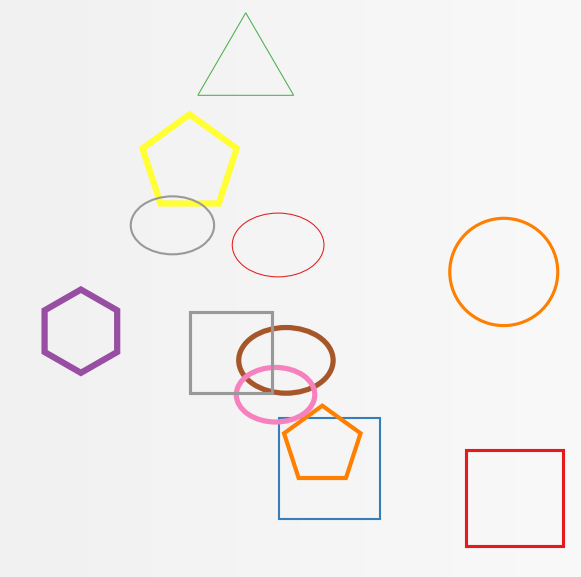[{"shape": "square", "thickness": 1.5, "radius": 0.42, "center": [0.886, 0.137]}, {"shape": "oval", "thickness": 0.5, "radius": 0.39, "center": [0.478, 0.575]}, {"shape": "square", "thickness": 1, "radius": 0.44, "center": [0.567, 0.188]}, {"shape": "triangle", "thickness": 0.5, "radius": 0.48, "center": [0.423, 0.882]}, {"shape": "hexagon", "thickness": 3, "radius": 0.36, "center": [0.139, 0.426]}, {"shape": "pentagon", "thickness": 2, "radius": 0.35, "center": [0.554, 0.227]}, {"shape": "circle", "thickness": 1.5, "radius": 0.46, "center": [0.867, 0.528]}, {"shape": "pentagon", "thickness": 3, "radius": 0.43, "center": [0.326, 0.716]}, {"shape": "oval", "thickness": 2.5, "radius": 0.41, "center": [0.492, 0.375]}, {"shape": "oval", "thickness": 2.5, "radius": 0.34, "center": [0.474, 0.316]}, {"shape": "square", "thickness": 1.5, "radius": 0.35, "center": [0.397, 0.389]}, {"shape": "oval", "thickness": 1, "radius": 0.36, "center": [0.297, 0.609]}]